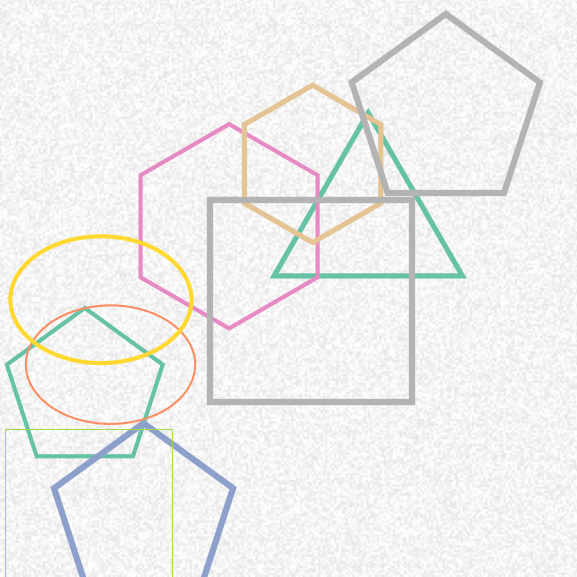[{"shape": "triangle", "thickness": 2.5, "radius": 0.94, "center": [0.638, 0.615]}, {"shape": "pentagon", "thickness": 2, "radius": 0.71, "center": [0.147, 0.324]}, {"shape": "oval", "thickness": 1, "radius": 0.73, "center": [0.191, 0.368]}, {"shape": "pentagon", "thickness": 3, "radius": 0.81, "center": [0.249, 0.103]}, {"shape": "hexagon", "thickness": 2, "radius": 0.88, "center": [0.397, 0.607]}, {"shape": "square", "thickness": 0.5, "radius": 0.72, "center": [0.153, 0.112]}, {"shape": "oval", "thickness": 2, "radius": 0.78, "center": [0.175, 0.48]}, {"shape": "hexagon", "thickness": 2.5, "radius": 0.68, "center": [0.541, 0.715]}, {"shape": "pentagon", "thickness": 3, "radius": 0.86, "center": [0.772, 0.804]}, {"shape": "square", "thickness": 3, "radius": 0.88, "center": [0.538, 0.477]}]